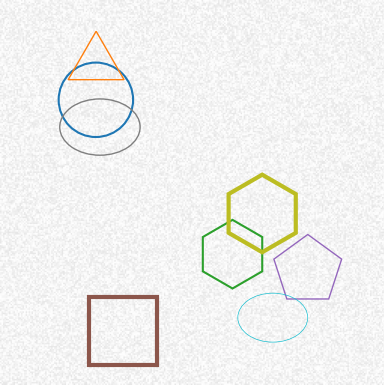[{"shape": "circle", "thickness": 1.5, "radius": 0.48, "center": [0.249, 0.741]}, {"shape": "triangle", "thickness": 1, "radius": 0.42, "center": [0.25, 0.835]}, {"shape": "hexagon", "thickness": 1.5, "radius": 0.45, "center": [0.604, 0.34]}, {"shape": "pentagon", "thickness": 1, "radius": 0.46, "center": [0.799, 0.298]}, {"shape": "square", "thickness": 3, "radius": 0.45, "center": [0.32, 0.141]}, {"shape": "oval", "thickness": 1, "radius": 0.52, "center": [0.26, 0.67]}, {"shape": "hexagon", "thickness": 3, "radius": 0.5, "center": [0.681, 0.446]}, {"shape": "oval", "thickness": 0.5, "radius": 0.45, "center": [0.709, 0.175]}]